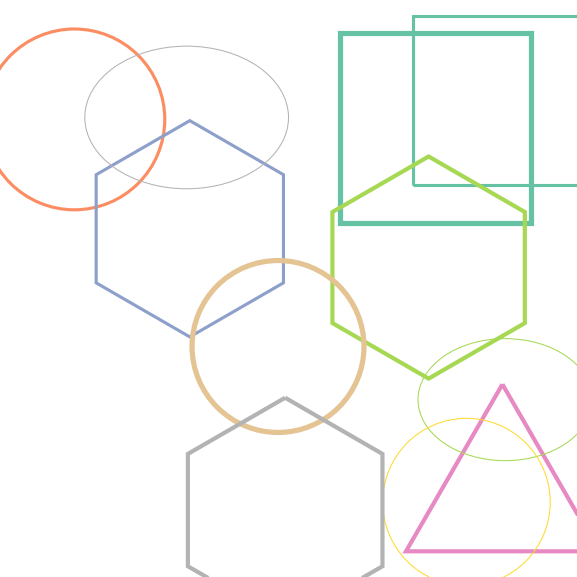[{"shape": "square", "thickness": 2.5, "radius": 0.82, "center": [0.754, 0.777]}, {"shape": "square", "thickness": 1.5, "radius": 0.73, "center": [0.862, 0.825]}, {"shape": "circle", "thickness": 1.5, "radius": 0.78, "center": [0.129, 0.792]}, {"shape": "hexagon", "thickness": 1.5, "radius": 0.94, "center": [0.329, 0.603]}, {"shape": "triangle", "thickness": 2, "radius": 0.96, "center": [0.87, 0.141]}, {"shape": "oval", "thickness": 0.5, "radius": 0.75, "center": [0.875, 0.307]}, {"shape": "hexagon", "thickness": 2, "radius": 0.96, "center": [0.742, 0.536]}, {"shape": "circle", "thickness": 0.5, "radius": 0.73, "center": [0.808, 0.13]}, {"shape": "circle", "thickness": 2.5, "radius": 0.74, "center": [0.481, 0.399]}, {"shape": "oval", "thickness": 0.5, "radius": 0.88, "center": [0.323, 0.796]}, {"shape": "hexagon", "thickness": 2, "radius": 0.97, "center": [0.494, 0.116]}]